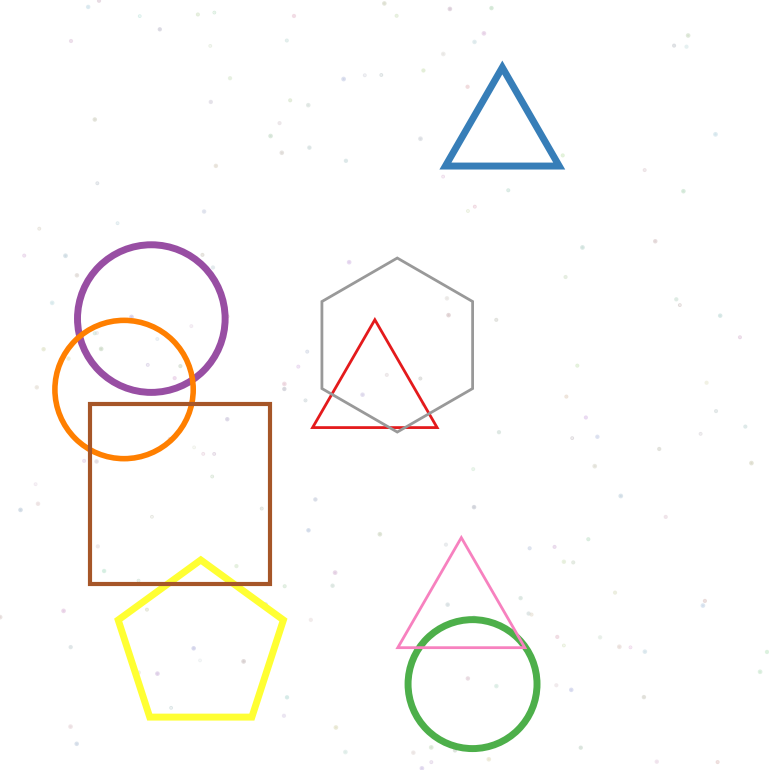[{"shape": "triangle", "thickness": 1, "radius": 0.47, "center": [0.487, 0.491]}, {"shape": "triangle", "thickness": 2.5, "radius": 0.43, "center": [0.652, 0.827]}, {"shape": "circle", "thickness": 2.5, "radius": 0.42, "center": [0.614, 0.112]}, {"shape": "circle", "thickness": 2.5, "radius": 0.48, "center": [0.197, 0.586]}, {"shape": "circle", "thickness": 2, "radius": 0.45, "center": [0.161, 0.494]}, {"shape": "pentagon", "thickness": 2.5, "radius": 0.56, "center": [0.261, 0.16]}, {"shape": "square", "thickness": 1.5, "radius": 0.59, "center": [0.233, 0.359]}, {"shape": "triangle", "thickness": 1, "radius": 0.48, "center": [0.599, 0.207]}, {"shape": "hexagon", "thickness": 1, "radius": 0.56, "center": [0.516, 0.552]}]